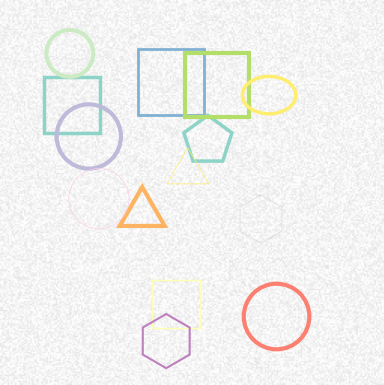[{"shape": "square", "thickness": 2.5, "radius": 0.36, "center": [0.186, 0.728]}, {"shape": "pentagon", "thickness": 2.5, "radius": 0.33, "center": [0.54, 0.635]}, {"shape": "square", "thickness": 1, "radius": 0.31, "center": [0.457, 0.21]}, {"shape": "circle", "thickness": 3, "radius": 0.42, "center": [0.231, 0.646]}, {"shape": "circle", "thickness": 3, "radius": 0.43, "center": [0.718, 0.178]}, {"shape": "square", "thickness": 2, "radius": 0.42, "center": [0.444, 0.787]}, {"shape": "triangle", "thickness": 3, "radius": 0.34, "center": [0.369, 0.447]}, {"shape": "square", "thickness": 3, "radius": 0.42, "center": [0.563, 0.779]}, {"shape": "circle", "thickness": 0.5, "radius": 0.39, "center": [0.257, 0.484]}, {"shape": "hexagon", "thickness": 0.5, "radius": 0.31, "center": [0.678, 0.431]}, {"shape": "hexagon", "thickness": 1.5, "radius": 0.35, "center": [0.432, 0.114]}, {"shape": "circle", "thickness": 3, "radius": 0.3, "center": [0.181, 0.861]}, {"shape": "oval", "thickness": 2.5, "radius": 0.35, "center": [0.699, 0.753]}, {"shape": "triangle", "thickness": 0.5, "radius": 0.31, "center": [0.488, 0.554]}]